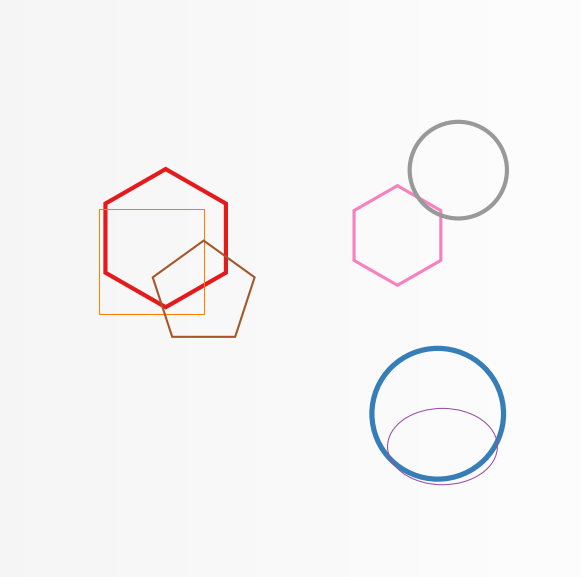[{"shape": "hexagon", "thickness": 2, "radius": 0.6, "center": [0.285, 0.587]}, {"shape": "circle", "thickness": 2.5, "radius": 0.57, "center": [0.753, 0.283]}, {"shape": "oval", "thickness": 0.5, "radius": 0.47, "center": [0.761, 0.226]}, {"shape": "square", "thickness": 0.5, "radius": 0.45, "center": [0.26, 0.546]}, {"shape": "pentagon", "thickness": 1, "radius": 0.46, "center": [0.35, 0.49]}, {"shape": "hexagon", "thickness": 1.5, "radius": 0.43, "center": [0.684, 0.591]}, {"shape": "circle", "thickness": 2, "radius": 0.42, "center": [0.788, 0.705]}]